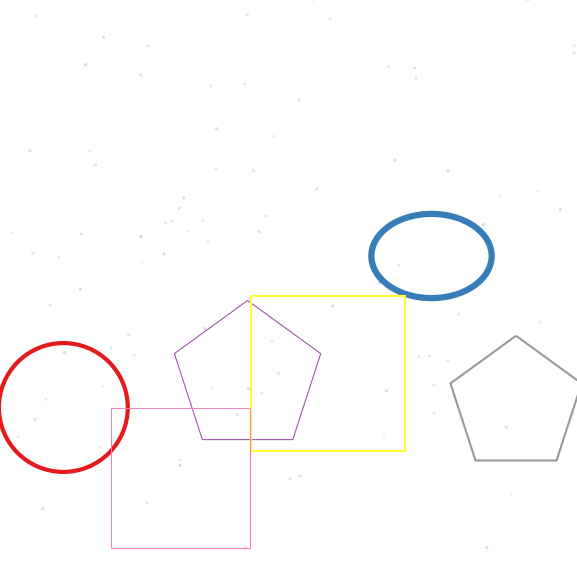[{"shape": "circle", "thickness": 2, "radius": 0.56, "center": [0.11, 0.294]}, {"shape": "oval", "thickness": 3, "radius": 0.52, "center": [0.747, 0.556]}, {"shape": "pentagon", "thickness": 0.5, "radius": 0.67, "center": [0.429, 0.346]}, {"shape": "square", "thickness": 1, "radius": 0.67, "center": [0.568, 0.352]}, {"shape": "square", "thickness": 0.5, "radius": 0.6, "center": [0.313, 0.171]}, {"shape": "pentagon", "thickness": 1, "radius": 0.6, "center": [0.894, 0.298]}]